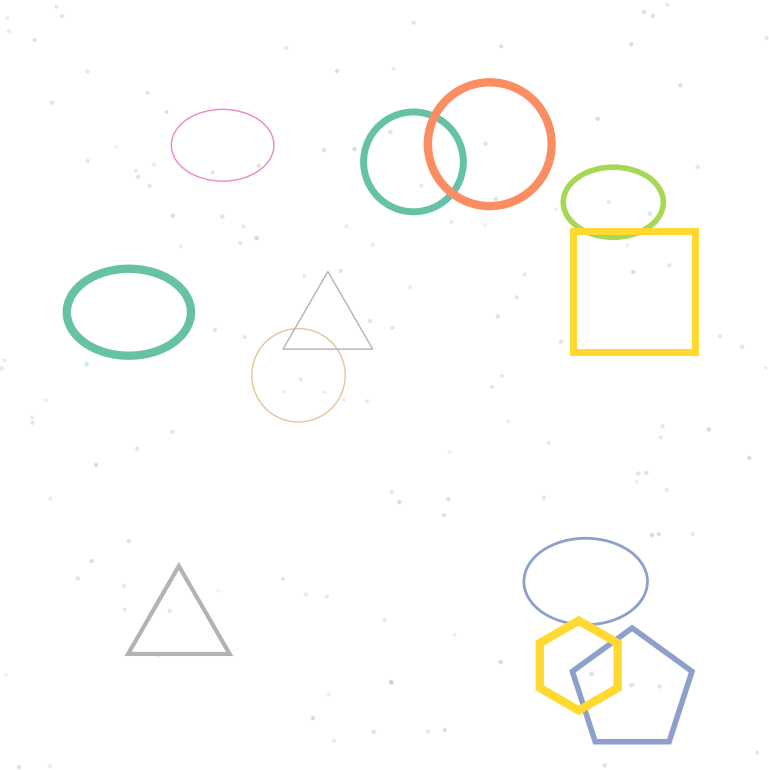[{"shape": "oval", "thickness": 3, "radius": 0.4, "center": [0.167, 0.595]}, {"shape": "circle", "thickness": 2.5, "radius": 0.32, "center": [0.537, 0.79]}, {"shape": "circle", "thickness": 3, "radius": 0.4, "center": [0.636, 0.813]}, {"shape": "pentagon", "thickness": 2, "radius": 0.41, "center": [0.821, 0.103]}, {"shape": "oval", "thickness": 1, "radius": 0.4, "center": [0.761, 0.245]}, {"shape": "oval", "thickness": 0.5, "radius": 0.33, "center": [0.289, 0.811]}, {"shape": "oval", "thickness": 2, "radius": 0.33, "center": [0.797, 0.737]}, {"shape": "square", "thickness": 2.5, "radius": 0.39, "center": [0.823, 0.621]}, {"shape": "hexagon", "thickness": 3, "radius": 0.29, "center": [0.752, 0.136]}, {"shape": "circle", "thickness": 0.5, "radius": 0.3, "center": [0.388, 0.513]}, {"shape": "triangle", "thickness": 0.5, "radius": 0.34, "center": [0.426, 0.58]}, {"shape": "triangle", "thickness": 1.5, "radius": 0.38, "center": [0.232, 0.189]}]